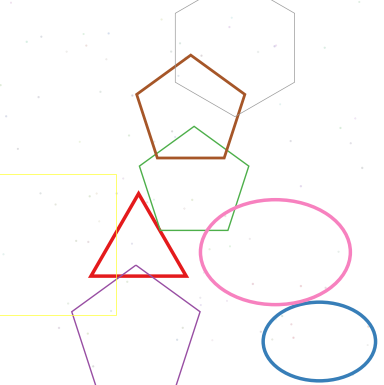[{"shape": "triangle", "thickness": 2.5, "radius": 0.71, "center": [0.36, 0.354]}, {"shape": "oval", "thickness": 2.5, "radius": 0.73, "center": [0.83, 0.113]}, {"shape": "pentagon", "thickness": 1, "radius": 0.75, "center": [0.504, 0.522]}, {"shape": "pentagon", "thickness": 1, "radius": 0.88, "center": [0.353, 0.136]}, {"shape": "square", "thickness": 0.5, "radius": 0.92, "center": [0.117, 0.365]}, {"shape": "pentagon", "thickness": 2, "radius": 0.74, "center": [0.495, 0.709]}, {"shape": "oval", "thickness": 2.5, "radius": 0.97, "center": [0.715, 0.345]}, {"shape": "hexagon", "thickness": 0.5, "radius": 0.89, "center": [0.61, 0.876]}]